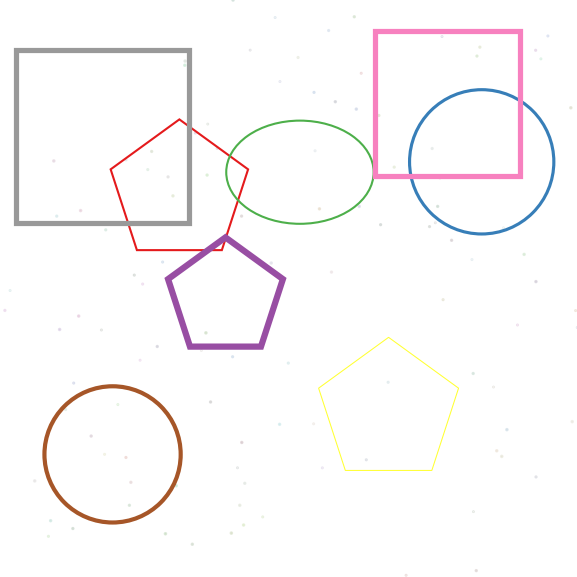[{"shape": "pentagon", "thickness": 1, "radius": 0.63, "center": [0.311, 0.667]}, {"shape": "circle", "thickness": 1.5, "radius": 0.62, "center": [0.834, 0.719]}, {"shape": "oval", "thickness": 1, "radius": 0.64, "center": [0.519, 0.701]}, {"shape": "pentagon", "thickness": 3, "radius": 0.52, "center": [0.39, 0.484]}, {"shape": "pentagon", "thickness": 0.5, "radius": 0.64, "center": [0.673, 0.288]}, {"shape": "circle", "thickness": 2, "radius": 0.59, "center": [0.195, 0.212]}, {"shape": "square", "thickness": 2.5, "radius": 0.63, "center": [0.775, 0.82]}, {"shape": "square", "thickness": 2.5, "radius": 0.75, "center": [0.178, 0.763]}]